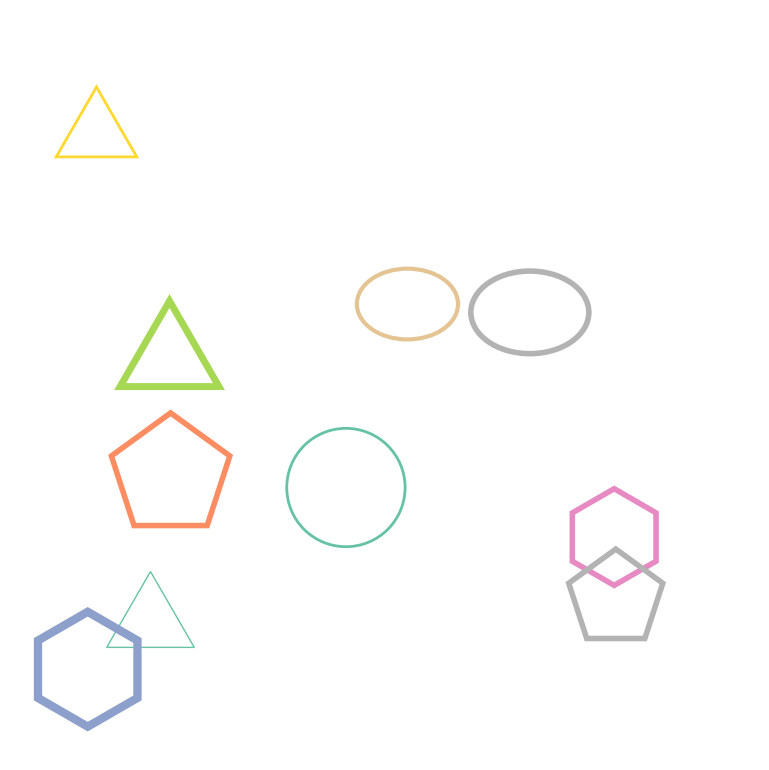[{"shape": "circle", "thickness": 1, "radius": 0.38, "center": [0.449, 0.367]}, {"shape": "triangle", "thickness": 0.5, "radius": 0.33, "center": [0.195, 0.192]}, {"shape": "pentagon", "thickness": 2, "radius": 0.4, "center": [0.222, 0.383]}, {"shape": "hexagon", "thickness": 3, "radius": 0.37, "center": [0.114, 0.131]}, {"shape": "hexagon", "thickness": 2, "radius": 0.31, "center": [0.798, 0.303]}, {"shape": "triangle", "thickness": 2.5, "radius": 0.37, "center": [0.22, 0.535]}, {"shape": "triangle", "thickness": 1, "radius": 0.3, "center": [0.125, 0.826]}, {"shape": "oval", "thickness": 1.5, "radius": 0.33, "center": [0.529, 0.605]}, {"shape": "pentagon", "thickness": 2, "radius": 0.32, "center": [0.8, 0.223]}, {"shape": "oval", "thickness": 2, "radius": 0.38, "center": [0.688, 0.594]}]